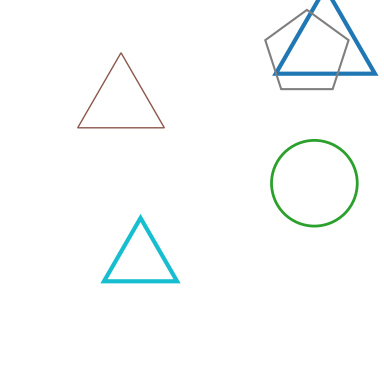[{"shape": "triangle", "thickness": 3, "radius": 0.74, "center": [0.845, 0.883]}, {"shape": "circle", "thickness": 2, "radius": 0.56, "center": [0.817, 0.524]}, {"shape": "triangle", "thickness": 1, "radius": 0.65, "center": [0.314, 0.733]}, {"shape": "pentagon", "thickness": 1.5, "radius": 0.57, "center": [0.797, 0.861]}, {"shape": "triangle", "thickness": 3, "radius": 0.55, "center": [0.365, 0.324]}]